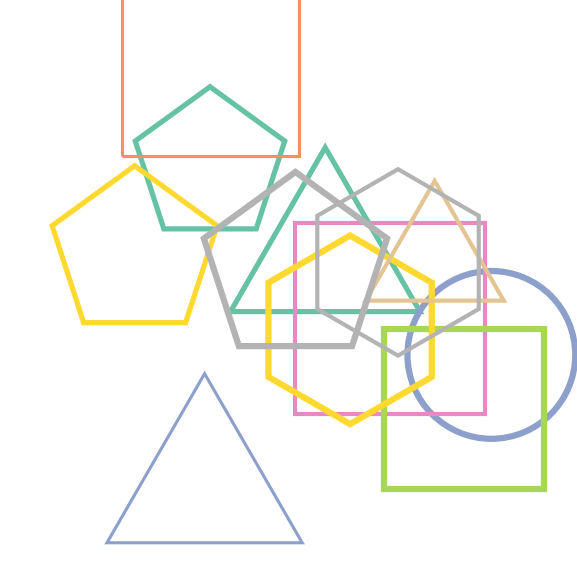[{"shape": "triangle", "thickness": 2.5, "radius": 0.95, "center": [0.563, 0.554]}, {"shape": "pentagon", "thickness": 2.5, "radius": 0.68, "center": [0.364, 0.713]}, {"shape": "square", "thickness": 1.5, "radius": 0.77, "center": [0.365, 0.883]}, {"shape": "circle", "thickness": 3, "radius": 0.73, "center": [0.851, 0.385]}, {"shape": "triangle", "thickness": 1.5, "radius": 0.98, "center": [0.354, 0.157]}, {"shape": "square", "thickness": 2, "radius": 0.83, "center": [0.675, 0.448]}, {"shape": "square", "thickness": 3, "radius": 0.69, "center": [0.803, 0.29]}, {"shape": "pentagon", "thickness": 2.5, "radius": 0.75, "center": [0.233, 0.562]}, {"shape": "hexagon", "thickness": 3, "radius": 0.82, "center": [0.606, 0.428]}, {"shape": "triangle", "thickness": 2, "radius": 0.69, "center": [0.753, 0.548]}, {"shape": "pentagon", "thickness": 3, "radius": 0.83, "center": [0.512, 0.535]}, {"shape": "hexagon", "thickness": 2, "radius": 0.81, "center": [0.689, 0.545]}]